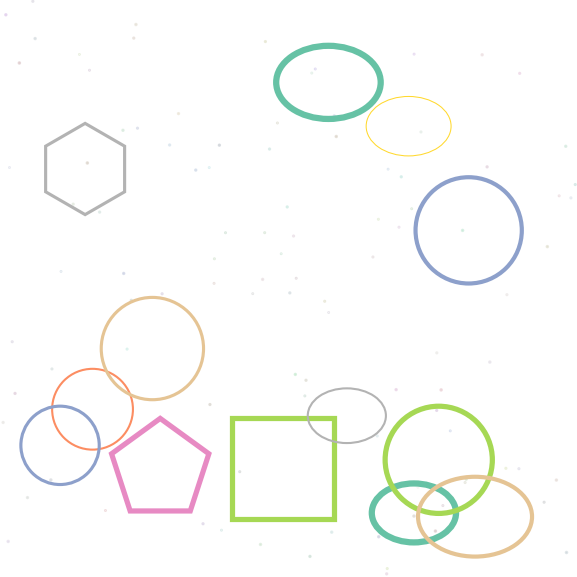[{"shape": "oval", "thickness": 3, "radius": 0.36, "center": [0.717, 0.111]}, {"shape": "oval", "thickness": 3, "radius": 0.45, "center": [0.569, 0.856]}, {"shape": "circle", "thickness": 1, "radius": 0.35, "center": [0.16, 0.291]}, {"shape": "circle", "thickness": 2, "radius": 0.46, "center": [0.812, 0.6]}, {"shape": "circle", "thickness": 1.5, "radius": 0.34, "center": [0.104, 0.228]}, {"shape": "pentagon", "thickness": 2.5, "radius": 0.44, "center": [0.277, 0.186]}, {"shape": "circle", "thickness": 2.5, "radius": 0.46, "center": [0.76, 0.203]}, {"shape": "square", "thickness": 2.5, "radius": 0.44, "center": [0.49, 0.188]}, {"shape": "oval", "thickness": 0.5, "radius": 0.37, "center": [0.708, 0.781]}, {"shape": "circle", "thickness": 1.5, "radius": 0.44, "center": [0.264, 0.396]}, {"shape": "oval", "thickness": 2, "radius": 0.49, "center": [0.823, 0.104]}, {"shape": "hexagon", "thickness": 1.5, "radius": 0.39, "center": [0.147, 0.707]}, {"shape": "oval", "thickness": 1, "radius": 0.34, "center": [0.601, 0.279]}]